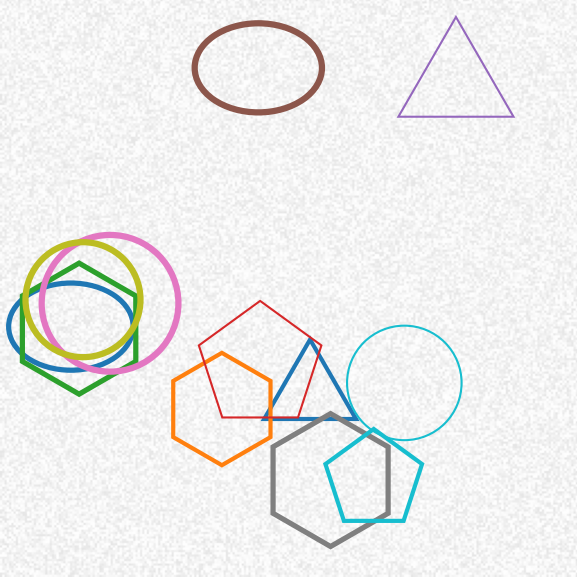[{"shape": "triangle", "thickness": 2, "radius": 0.46, "center": [0.537, 0.319]}, {"shape": "oval", "thickness": 2.5, "radius": 0.54, "center": [0.123, 0.434]}, {"shape": "hexagon", "thickness": 2, "radius": 0.49, "center": [0.384, 0.291]}, {"shape": "hexagon", "thickness": 2.5, "radius": 0.57, "center": [0.137, 0.43]}, {"shape": "pentagon", "thickness": 1, "radius": 0.56, "center": [0.45, 0.367]}, {"shape": "triangle", "thickness": 1, "radius": 0.58, "center": [0.79, 0.855]}, {"shape": "oval", "thickness": 3, "radius": 0.55, "center": [0.447, 0.882]}, {"shape": "circle", "thickness": 3, "radius": 0.59, "center": [0.191, 0.474]}, {"shape": "hexagon", "thickness": 2.5, "radius": 0.58, "center": [0.572, 0.168]}, {"shape": "circle", "thickness": 3, "radius": 0.5, "center": [0.144, 0.48]}, {"shape": "circle", "thickness": 1, "radius": 0.5, "center": [0.7, 0.336]}, {"shape": "pentagon", "thickness": 2, "radius": 0.44, "center": [0.647, 0.168]}]